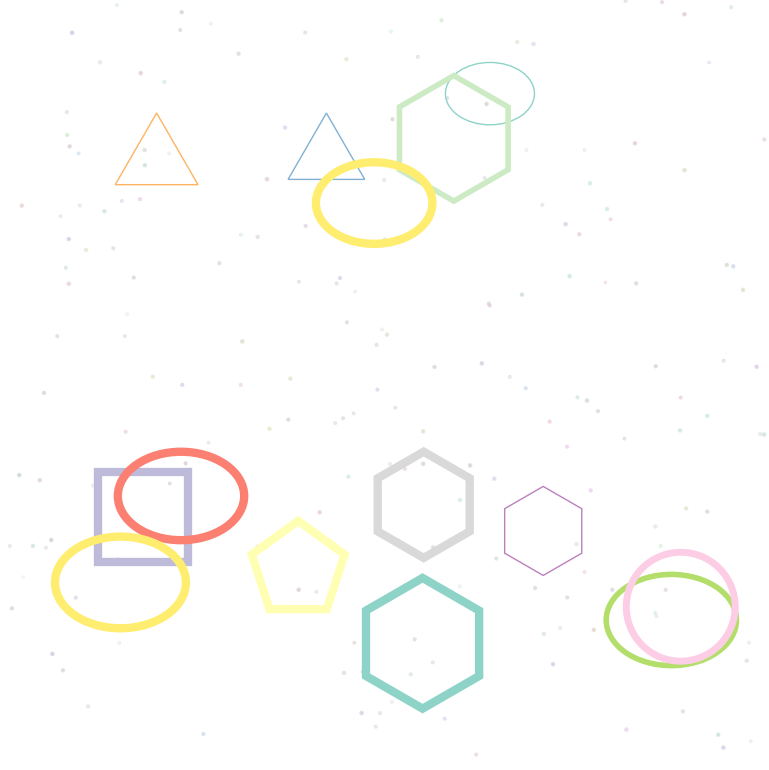[{"shape": "hexagon", "thickness": 3, "radius": 0.42, "center": [0.549, 0.165]}, {"shape": "oval", "thickness": 0.5, "radius": 0.29, "center": [0.636, 0.878]}, {"shape": "pentagon", "thickness": 3, "radius": 0.32, "center": [0.387, 0.26]}, {"shape": "square", "thickness": 3, "radius": 0.29, "center": [0.186, 0.328]}, {"shape": "oval", "thickness": 3, "radius": 0.41, "center": [0.235, 0.356]}, {"shape": "triangle", "thickness": 0.5, "radius": 0.29, "center": [0.424, 0.796]}, {"shape": "triangle", "thickness": 0.5, "radius": 0.31, "center": [0.203, 0.791]}, {"shape": "oval", "thickness": 2, "radius": 0.42, "center": [0.872, 0.195]}, {"shape": "circle", "thickness": 2.5, "radius": 0.35, "center": [0.884, 0.212]}, {"shape": "hexagon", "thickness": 3, "radius": 0.34, "center": [0.55, 0.344]}, {"shape": "hexagon", "thickness": 0.5, "radius": 0.29, "center": [0.705, 0.31]}, {"shape": "hexagon", "thickness": 2, "radius": 0.41, "center": [0.589, 0.82]}, {"shape": "oval", "thickness": 3, "radius": 0.43, "center": [0.156, 0.244]}, {"shape": "oval", "thickness": 3, "radius": 0.38, "center": [0.486, 0.736]}]